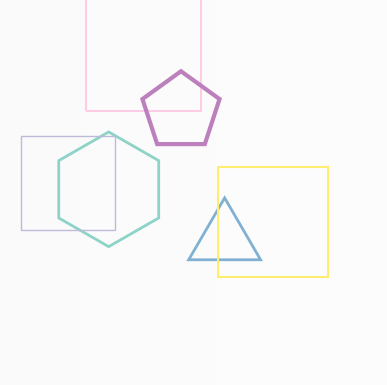[{"shape": "hexagon", "thickness": 2, "radius": 0.74, "center": [0.281, 0.508]}, {"shape": "square", "thickness": 1, "radius": 0.61, "center": [0.175, 0.525]}, {"shape": "triangle", "thickness": 2, "radius": 0.54, "center": [0.58, 0.379]}, {"shape": "square", "thickness": 1.5, "radius": 0.75, "center": [0.371, 0.862]}, {"shape": "pentagon", "thickness": 3, "radius": 0.52, "center": [0.467, 0.71]}, {"shape": "square", "thickness": 1.5, "radius": 0.71, "center": [0.704, 0.423]}]